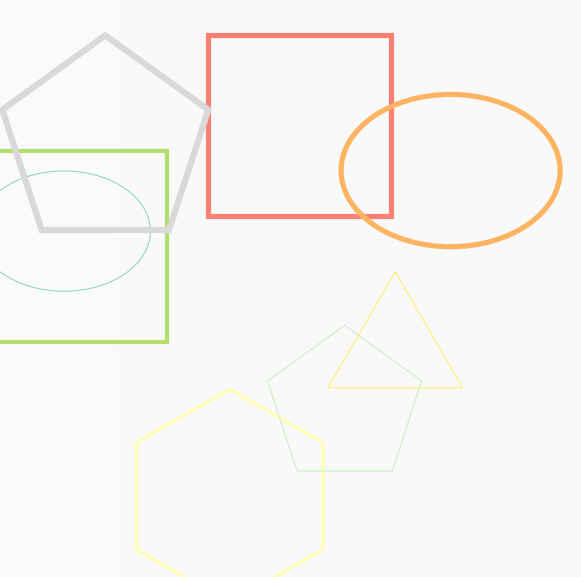[{"shape": "oval", "thickness": 0.5, "radius": 0.74, "center": [0.11, 0.599]}, {"shape": "hexagon", "thickness": 1.5, "radius": 0.93, "center": [0.395, 0.14]}, {"shape": "square", "thickness": 2.5, "radius": 0.79, "center": [0.516, 0.782]}, {"shape": "oval", "thickness": 2.5, "radius": 0.94, "center": [0.775, 0.704]}, {"shape": "square", "thickness": 2, "radius": 0.83, "center": [0.122, 0.572]}, {"shape": "pentagon", "thickness": 3, "radius": 0.93, "center": [0.181, 0.752]}, {"shape": "pentagon", "thickness": 0.5, "radius": 0.7, "center": [0.593, 0.296]}, {"shape": "triangle", "thickness": 0.5, "radius": 0.67, "center": [0.68, 0.395]}]